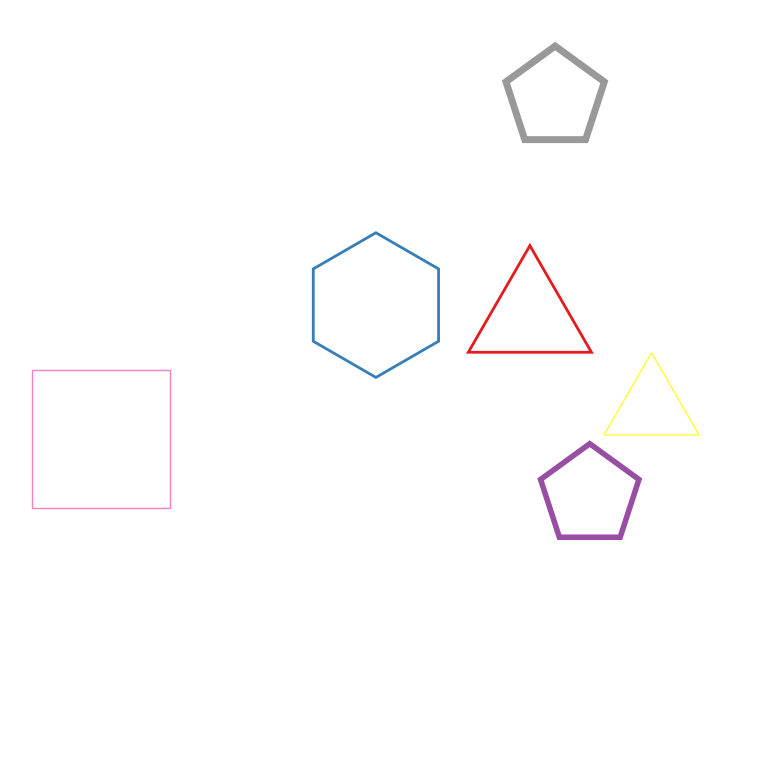[{"shape": "triangle", "thickness": 1, "radius": 0.46, "center": [0.688, 0.589]}, {"shape": "hexagon", "thickness": 1, "radius": 0.47, "center": [0.488, 0.604]}, {"shape": "pentagon", "thickness": 2, "radius": 0.34, "center": [0.766, 0.357]}, {"shape": "triangle", "thickness": 0.5, "radius": 0.36, "center": [0.846, 0.471]}, {"shape": "square", "thickness": 0.5, "radius": 0.45, "center": [0.132, 0.43]}, {"shape": "pentagon", "thickness": 2.5, "radius": 0.34, "center": [0.721, 0.873]}]